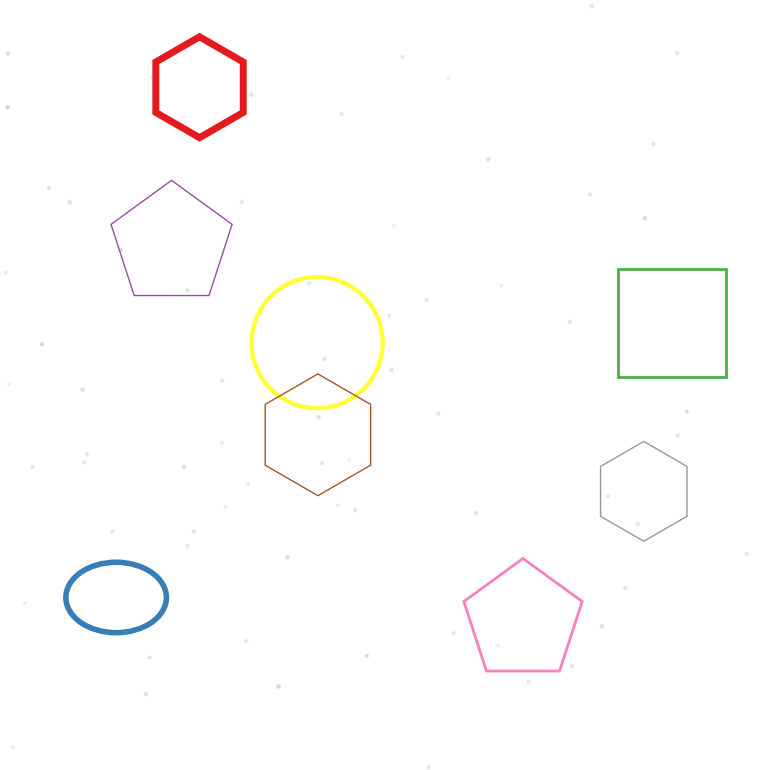[{"shape": "hexagon", "thickness": 2.5, "radius": 0.33, "center": [0.259, 0.887]}, {"shape": "oval", "thickness": 2, "radius": 0.33, "center": [0.151, 0.224]}, {"shape": "square", "thickness": 1, "radius": 0.35, "center": [0.873, 0.58]}, {"shape": "pentagon", "thickness": 0.5, "radius": 0.41, "center": [0.223, 0.683]}, {"shape": "circle", "thickness": 1.5, "radius": 0.43, "center": [0.412, 0.555]}, {"shape": "hexagon", "thickness": 0.5, "radius": 0.4, "center": [0.413, 0.435]}, {"shape": "pentagon", "thickness": 1, "radius": 0.4, "center": [0.679, 0.194]}, {"shape": "hexagon", "thickness": 0.5, "radius": 0.32, "center": [0.836, 0.362]}]